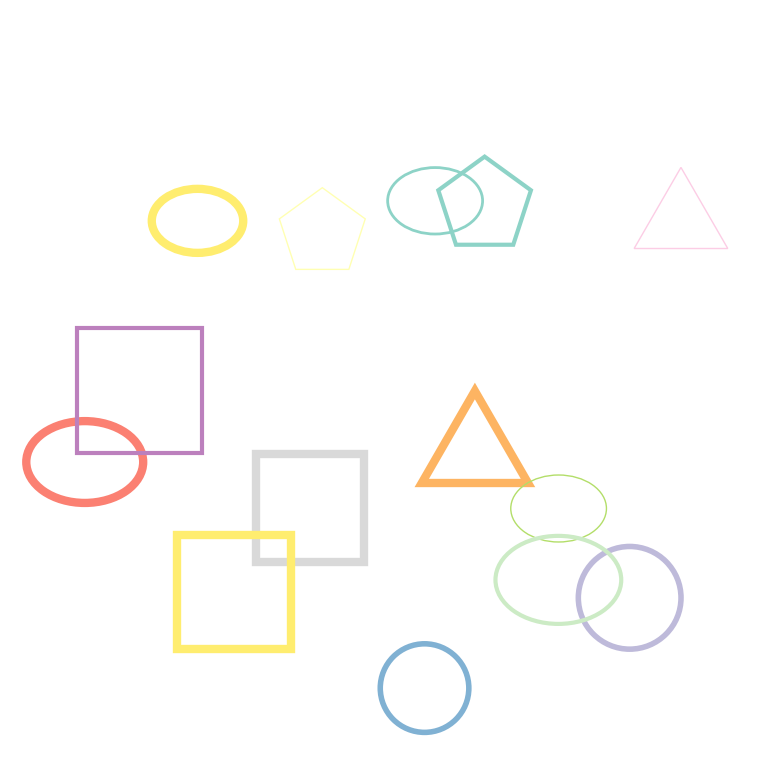[{"shape": "pentagon", "thickness": 1.5, "radius": 0.32, "center": [0.629, 0.733]}, {"shape": "oval", "thickness": 1, "radius": 0.31, "center": [0.565, 0.739]}, {"shape": "pentagon", "thickness": 0.5, "radius": 0.29, "center": [0.419, 0.698]}, {"shape": "circle", "thickness": 2, "radius": 0.33, "center": [0.818, 0.224]}, {"shape": "oval", "thickness": 3, "radius": 0.38, "center": [0.11, 0.4]}, {"shape": "circle", "thickness": 2, "radius": 0.29, "center": [0.551, 0.106]}, {"shape": "triangle", "thickness": 3, "radius": 0.4, "center": [0.617, 0.413]}, {"shape": "oval", "thickness": 0.5, "radius": 0.31, "center": [0.725, 0.34]}, {"shape": "triangle", "thickness": 0.5, "radius": 0.35, "center": [0.884, 0.712]}, {"shape": "square", "thickness": 3, "radius": 0.35, "center": [0.403, 0.34]}, {"shape": "square", "thickness": 1.5, "radius": 0.41, "center": [0.181, 0.493]}, {"shape": "oval", "thickness": 1.5, "radius": 0.41, "center": [0.725, 0.247]}, {"shape": "square", "thickness": 3, "radius": 0.37, "center": [0.304, 0.231]}, {"shape": "oval", "thickness": 3, "radius": 0.3, "center": [0.257, 0.713]}]